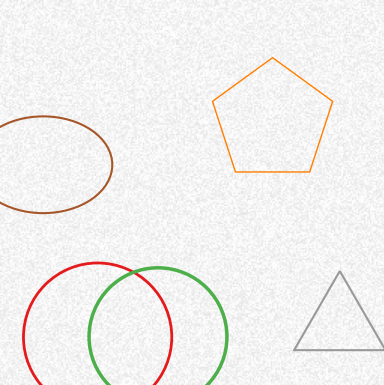[{"shape": "circle", "thickness": 2, "radius": 0.96, "center": [0.254, 0.124]}, {"shape": "circle", "thickness": 2.5, "radius": 0.9, "center": [0.41, 0.125]}, {"shape": "pentagon", "thickness": 1, "radius": 0.82, "center": [0.708, 0.686]}, {"shape": "oval", "thickness": 1.5, "radius": 0.9, "center": [0.112, 0.572]}, {"shape": "triangle", "thickness": 1.5, "radius": 0.69, "center": [0.883, 0.159]}]